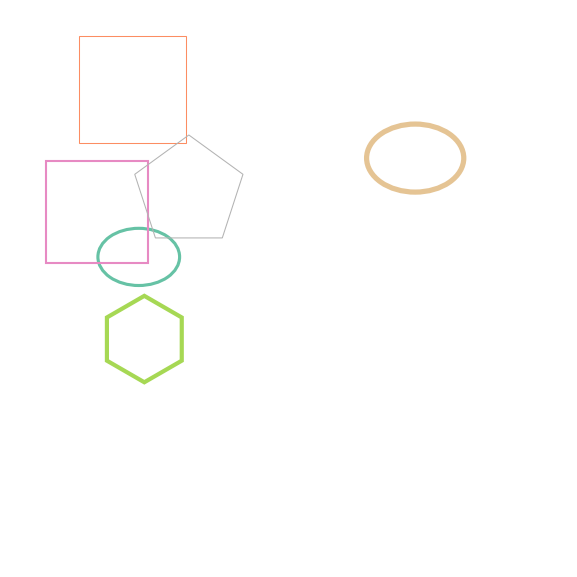[{"shape": "oval", "thickness": 1.5, "radius": 0.35, "center": [0.24, 0.554]}, {"shape": "square", "thickness": 0.5, "radius": 0.46, "center": [0.23, 0.844]}, {"shape": "square", "thickness": 1, "radius": 0.44, "center": [0.168, 0.632]}, {"shape": "hexagon", "thickness": 2, "radius": 0.37, "center": [0.25, 0.412]}, {"shape": "oval", "thickness": 2.5, "radius": 0.42, "center": [0.719, 0.725]}, {"shape": "pentagon", "thickness": 0.5, "radius": 0.49, "center": [0.327, 0.667]}]